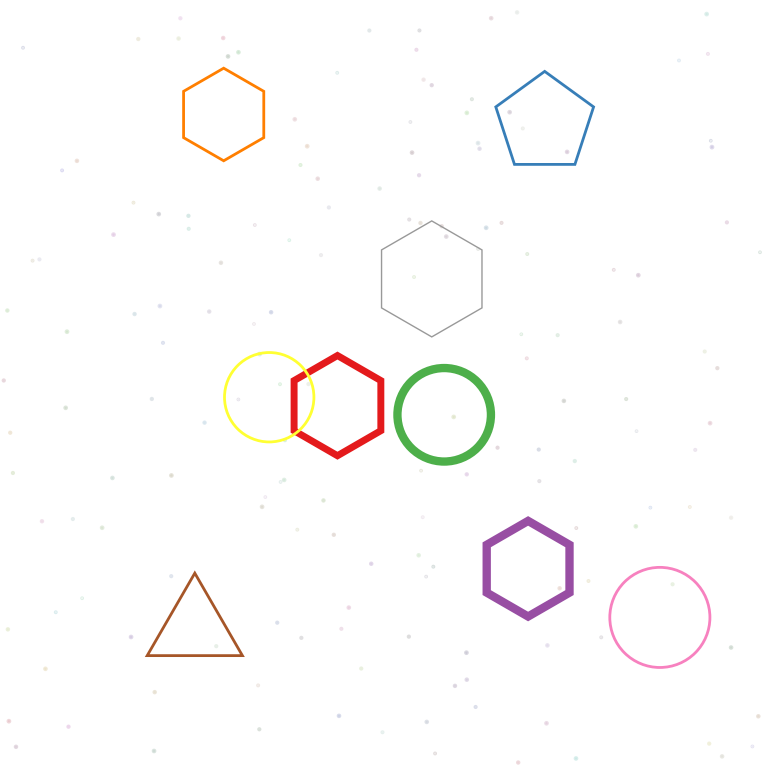[{"shape": "hexagon", "thickness": 2.5, "radius": 0.33, "center": [0.438, 0.473]}, {"shape": "pentagon", "thickness": 1, "radius": 0.33, "center": [0.707, 0.841]}, {"shape": "circle", "thickness": 3, "radius": 0.3, "center": [0.577, 0.461]}, {"shape": "hexagon", "thickness": 3, "radius": 0.31, "center": [0.686, 0.261]}, {"shape": "hexagon", "thickness": 1, "radius": 0.3, "center": [0.29, 0.851]}, {"shape": "circle", "thickness": 1, "radius": 0.29, "center": [0.35, 0.484]}, {"shape": "triangle", "thickness": 1, "radius": 0.36, "center": [0.253, 0.184]}, {"shape": "circle", "thickness": 1, "radius": 0.33, "center": [0.857, 0.198]}, {"shape": "hexagon", "thickness": 0.5, "radius": 0.38, "center": [0.561, 0.638]}]